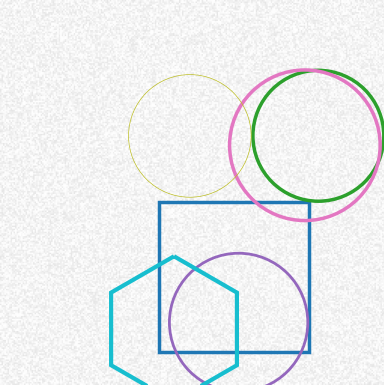[{"shape": "square", "thickness": 2.5, "radius": 0.97, "center": [0.608, 0.281]}, {"shape": "circle", "thickness": 2.5, "radius": 0.85, "center": [0.827, 0.647]}, {"shape": "circle", "thickness": 2, "radius": 0.9, "center": [0.62, 0.163]}, {"shape": "circle", "thickness": 2.5, "radius": 0.98, "center": [0.792, 0.623]}, {"shape": "circle", "thickness": 0.5, "radius": 0.8, "center": [0.493, 0.647]}, {"shape": "hexagon", "thickness": 3, "radius": 0.94, "center": [0.452, 0.146]}]